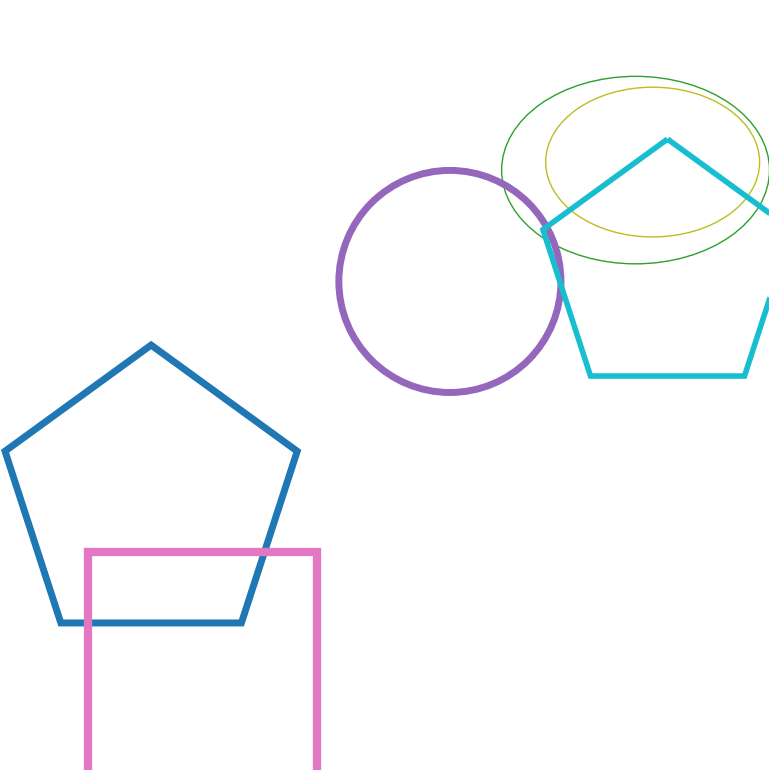[{"shape": "pentagon", "thickness": 2.5, "radius": 1.0, "center": [0.196, 0.352]}, {"shape": "oval", "thickness": 0.5, "radius": 0.87, "center": [0.825, 0.779]}, {"shape": "circle", "thickness": 2.5, "radius": 0.72, "center": [0.584, 0.634]}, {"shape": "square", "thickness": 3, "radius": 0.74, "center": [0.264, 0.134]}, {"shape": "oval", "thickness": 0.5, "radius": 0.69, "center": [0.848, 0.79]}, {"shape": "pentagon", "thickness": 2, "radius": 0.85, "center": [0.867, 0.649]}]